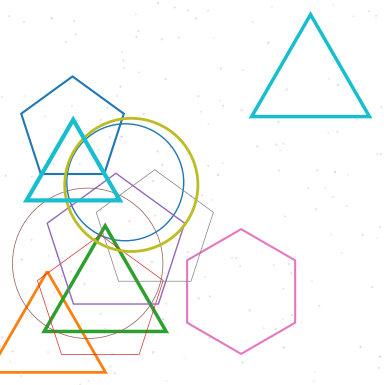[{"shape": "pentagon", "thickness": 1.5, "radius": 0.7, "center": [0.188, 0.661]}, {"shape": "circle", "thickness": 1, "radius": 0.76, "center": [0.325, 0.527]}, {"shape": "triangle", "thickness": 2, "radius": 0.87, "center": [0.123, 0.12]}, {"shape": "triangle", "thickness": 2.5, "radius": 0.91, "center": [0.273, 0.23]}, {"shape": "pentagon", "thickness": 0.5, "radius": 0.86, "center": [0.261, 0.218]}, {"shape": "pentagon", "thickness": 1, "radius": 0.94, "center": [0.301, 0.362]}, {"shape": "circle", "thickness": 0.5, "radius": 0.98, "center": [0.228, 0.316]}, {"shape": "hexagon", "thickness": 1.5, "radius": 0.81, "center": [0.626, 0.243]}, {"shape": "pentagon", "thickness": 0.5, "radius": 0.8, "center": [0.402, 0.399]}, {"shape": "circle", "thickness": 2, "radius": 0.86, "center": [0.341, 0.52]}, {"shape": "triangle", "thickness": 3, "radius": 0.7, "center": [0.19, 0.549]}, {"shape": "triangle", "thickness": 2.5, "radius": 0.88, "center": [0.807, 0.786]}]